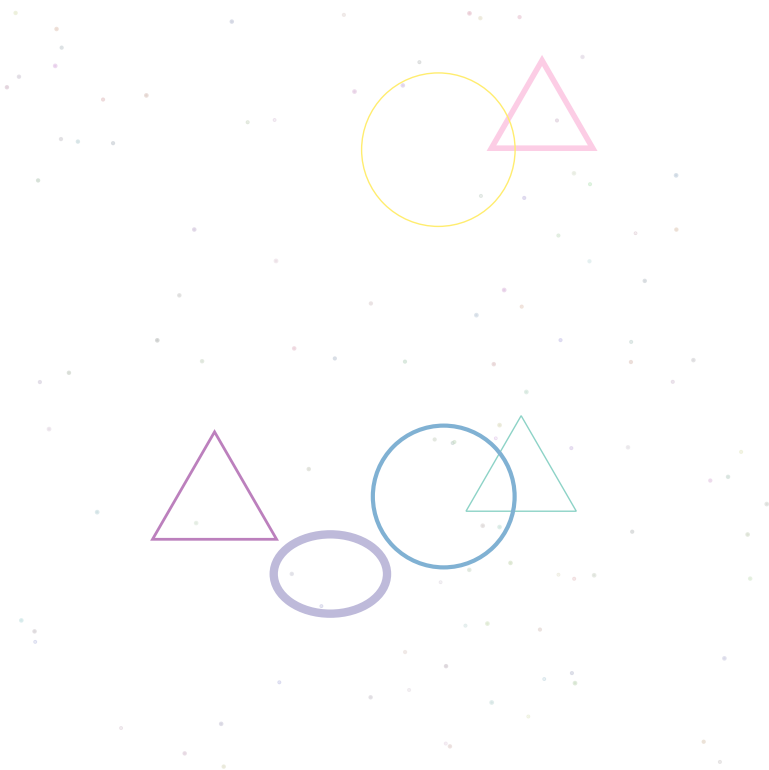[{"shape": "triangle", "thickness": 0.5, "radius": 0.41, "center": [0.677, 0.377]}, {"shape": "oval", "thickness": 3, "radius": 0.37, "center": [0.429, 0.255]}, {"shape": "circle", "thickness": 1.5, "radius": 0.46, "center": [0.576, 0.355]}, {"shape": "triangle", "thickness": 2, "radius": 0.38, "center": [0.704, 0.846]}, {"shape": "triangle", "thickness": 1, "radius": 0.47, "center": [0.279, 0.346]}, {"shape": "circle", "thickness": 0.5, "radius": 0.5, "center": [0.569, 0.806]}]